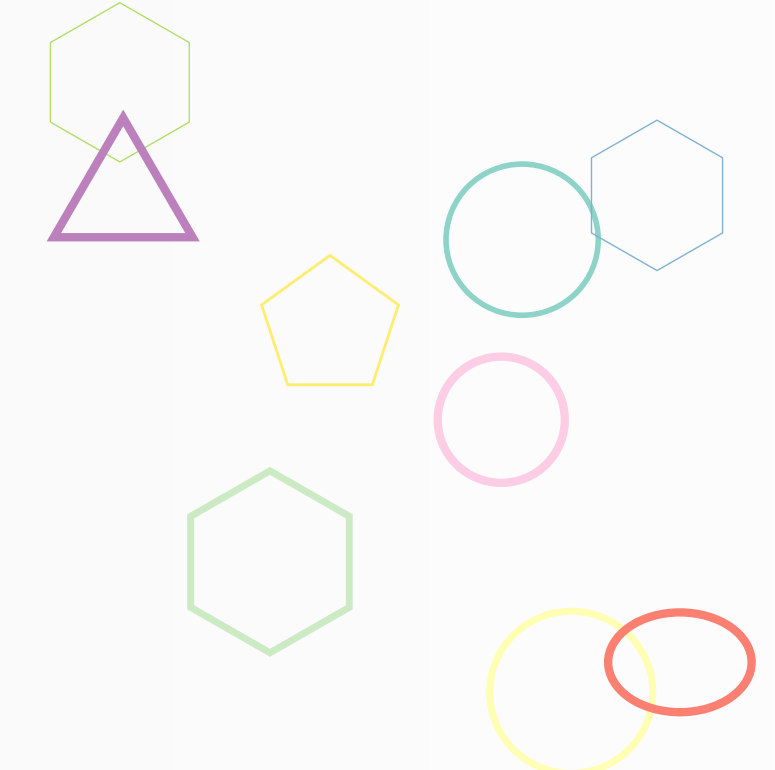[{"shape": "circle", "thickness": 2, "radius": 0.49, "center": [0.674, 0.689]}, {"shape": "circle", "thickness": 2.5, "radius": 0.53, "center": [0.737, 0.101]}, {"shape": "oval", "thickness": 3, "radius": 0.46, "center": [0.877, 0.14]}, {"shape": "hexagon", "thickness": 0.5, "radius": 0.49, "center": [0.848, 0.746]}, {"shape": "hexagon", "thickness": 0.5, "radius": 0.52, "center": [0.155, 0.893]}, {"shape": "circle", "thickness": 3, "radius": 0.41, "center": [0.647, 0.455]}, {"shape": "triangle", "thickness": 3, "radius": 0.52, "center": [0.159, 0.744]}, {"shape": "hexagon", "thickness": 2.5, "radius": 0.59, "center": [0.348, 0.27]}, {"shape": "pentagon", "thickness": 1, "radius": 0.46, "center": [0.426, 0.575]}]